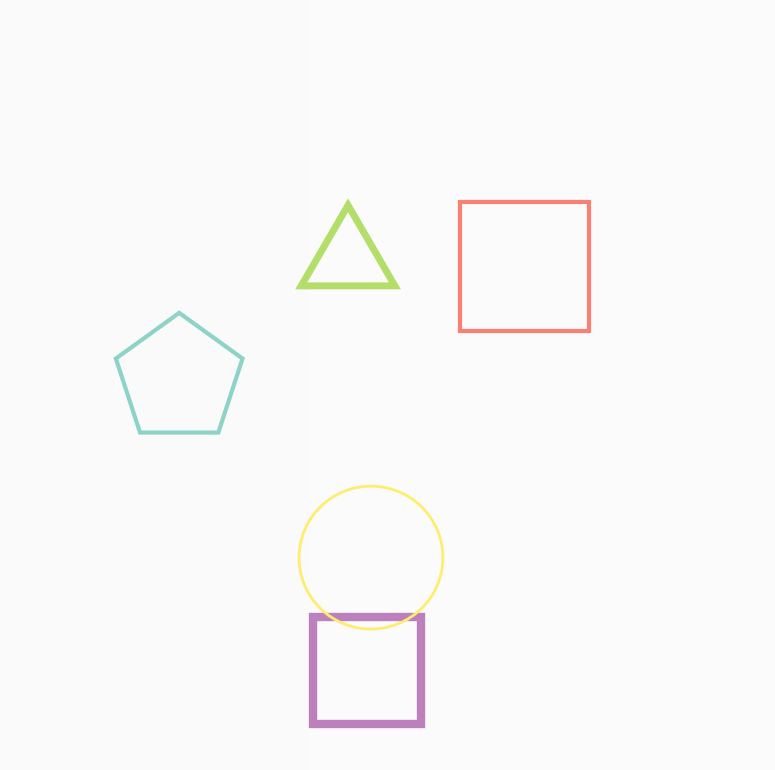[{"shape": "pentagon", "thickness": 1.5, "radius": 0.43, "center": [0.231, 0.508]}, {"shape": "square", "thickness": 1.5, "radius": 0.42, "center": [0.677, 0.654]}, {"shape": "triangle", "thickness": 2.5, "radius": 0.35, "center": [0.449, 0.664]}, {"shape": "square", "thickness": 3, "radius": 0.35, "center": [0.474, 0.129]}, {"shape": "circle", "thickness": 1, "radius": 0.46, "center": [0.479, 0.276]}]